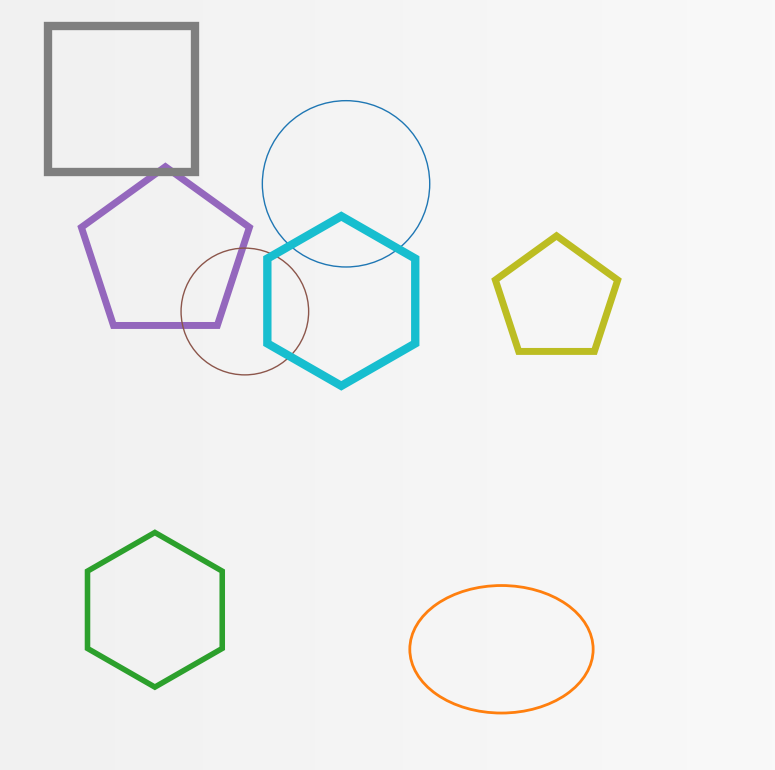[{"shape": "circle", "thickness": 0.5, "radius": 0.54, "center": [0.446, 0.761]}, {"shape": "oval", "thickness": 1, "radius": 0.59, "center": [0.647, 0.157]}, {"shape": "hexagon", "thickness": 2, "radius": 0.5, "center": [0.2, 0.208]}, {"shape": "pentagon", "thickness": 2.5, "radius": 0.57, "center": [0.213, 0.67]}, {"shape": "circle", "thickness": 0.5, "radius": 0.41, "center": [0.316, 0.595]}, {"shape": "square", "thickness": 3, "radius": 0.47, "center": [0.156, 0.872]}, {"shape": "pentagon", "thickness": 2.5, "radius": 0.41, "center": [0.718, 0.611]}, {"shape": "hexagon", "thickness": 3, "radius": 0.55, "center": [0.44, 0.609]}]